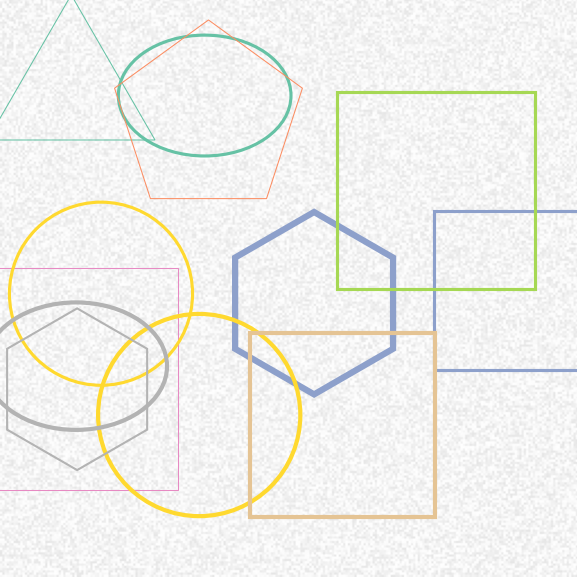[{"shape": "oval", "thickness": 1.5, "radius": 0.75, "center": [0.354, 0.834]}, {"shape": "triangle", "thickness": 0.5, "radius": 0.84, "center": [0.123, 0.84]}, {"shape": "pentagon", "thickness": 0.5, "radius": 0.86, "center": [0.361, 0.794]}, {"shape": "square", "thickness": 1.5, "radius": 0.69, "center": [0.889, 0.496]}, {"shape": "hexagon", "thickness": 3, "radius": 0.79, "center": [0.544, 0.474]}, {"shape": "square", "thickness": 0.5, "radius": 0.96, "center": [0.116, 0.343]}, {"shape": "square", "thickness": 1.5, "radius": 0.85, "center": [0.755, 0.669]}, {"shape": "circle", "thickness": 2, "radius": 0.88, "center": [0.345, 0.28]}, {"shape": "circle", "thickness": 1.5, "radius": 0.79, "center": [0.175, 0.491]}, {"shape": "square", "thickness": 2, "radius": 0.8, "center": [0.593, 0.263]}, {"shape": "oval", "thickness": 2, "radius": 0.79, "center": [0.132, 0.365]}, {"shape": "hexagon", "thickness": 1, "radius": 0.7, "center": [0.134, 0.325]}]